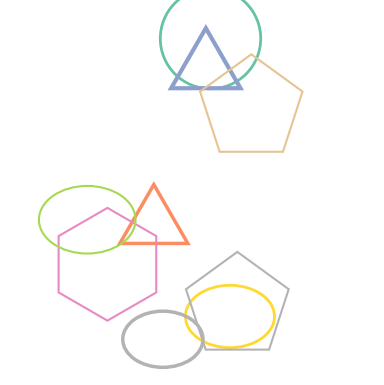[{"shape": "circle", "thickness": 2, "radius": 0.65, "center": [0.547, 0.9]}, {"shape": "triangle", "thickness": 2.5, "radius": 0.51, "center": [0.4, 0.419]}, {"shape": "triangle", "thickness": 3, "radius": 0.52, "center": [0.535, 0.823]}, {"shape": "hexagon", "thickness": 1.5, "radius": 0.73, "center": [0.279, 0.314]}, {"shape": "oval", "thickness": 1.5, "radius": 0.63, "center": [0.227, 0.429]}, {"shape": "oval", "thickness": 2, "radius": 0.58, "center": [0.597, 0.178]}, {"shape": "pentagon", "thickness": 1.5, "radius": 0.7, "center": [0.653, 0.719]}, {"shape": "pentagon", "thickness": 1.5, "radius": 0.7, "center": [0.616, 0.205]}, {"shape": "oval", "thickness": 2.5, "radius": 0.52, "center": [0.423, 0.119]}]